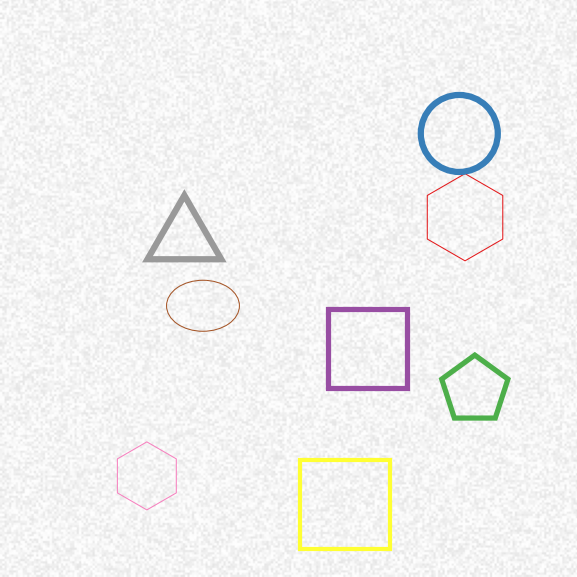[{"shape": "hexagon", "thickness": 0.5, "radius": 0.38, "center": [0.805, 0.623]}, {"shape": "circle", "thickness": 3, "radius": 0.33, "center": [0.795, 0.768]}, {"shape": "pentagon", "thickness": 2.5, "radius": 0.3, "center": [0.822, 0.324]}, {"shape": "square", "thickness": 2.5, "radius": 0.34, "center": [0.636, 0.396]}, {"shape": "square", "thickness": 2, "radius": 0.39, "center": [0.598, 0.126]}, {"shape": "oval", "thickness": 0.5, "radius": 0.32, "center": [0.351, 0.47]}, {"shape": "hexagon", "thickness": 0.5, "radius": 0.29, "center": [0.254, 0.175]}, {"shape": "triangle", "thickness": 3, "radius": 0.37, "center": [0.319, 0.587]}]